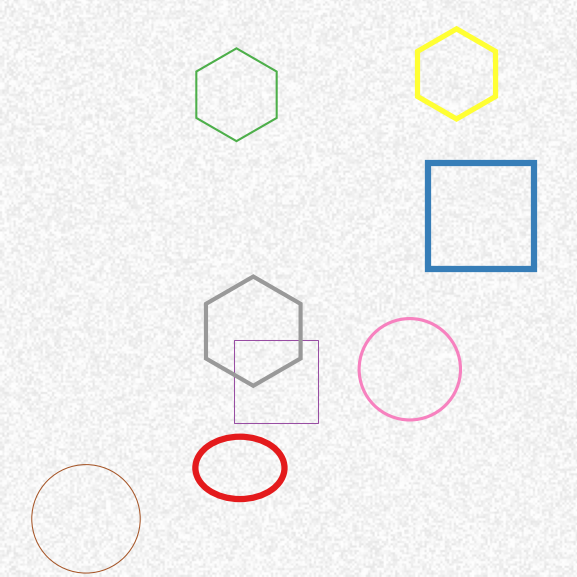[{"shape": "oval", "thickness": 3, "radius": 0.39, "center": [0.415, 0.189]}, {"shape": "square", "thickness": 3, "radius": 0.46, "center": [0.832, 0.625]}, {"shape": "hexagon", "thickness": 1, "radius": 0.4, "center": [0.41, 0.835]}, {"shape": "square", "thickness": 0.5, "radius": 0.36, "center": [0.478, 0.339]}, {"shape": "hexagon", "thickness": 2.5, "radius": 0.39, "center": [0.791, 0.871]}, {"shape": "circle", "thickness": 0.5, "radius": 0.47, "center": [0.149, 0.101]}, {"shape": "circle", "thickness": 1.5, "radius": 0.44, "center": [0.71, 0.36]}, {"shape": "hexagon", "thickness": 2, "radius": 0.47, "center": [0.439, 0.426]}]